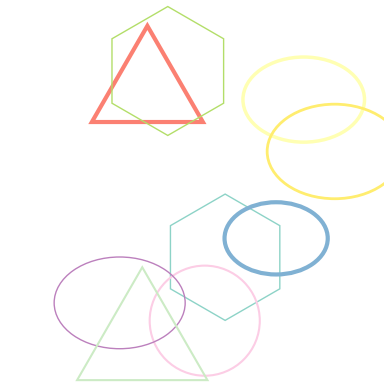[{"shape": "hexagon", "thickness": 1, "radius": 0.82, "center": [0.585, 0.332]}, {"shape": "oval", "thickness": 2.5, "radius": 0.79, "center": [0.789, 0.741]}, {"shape": "triangle", "thickness": 3, "radius": 0.83, "center": [0.383, 0.766]}, {"shape": "oval", "thickness": 3, "radius": 0.67, "center": [0.717, 0.381]}, {"shape": "hexagon", "thickness": 1, "radius": 0.84, "center": [0.436, 0.816]}, {"shape": "circle", "thickness": 1.5, "radius": 0.71, "center": [0.532, 0.167]}, {"shape": "oval", "thickness": 1, "radius": 0.85, "center": [0.311, 0.213]}, {"shape": "triangle", "thickness": 1.5, "radius": 0.98, "center": [0.37, 0.11]}, {"shape": "oval", "thickness": 2, "radius": 0.88, "center": [0.869, 0.607]}]